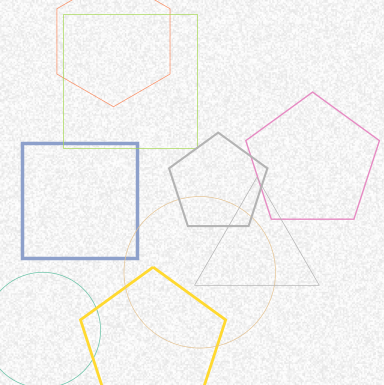[{"shape": "circle", "thickness": 0.5, "radius": 0.75, "center": [0.111, 0.142]}, {"shape": "hexagon", "thickness": 0.5, "radius": 0.85, "center": [0.295, 0.892]}, {"shape": "square", "thickness": 2.5, "radius": 0.75, "center": [0.207, 0.48]}, {"shape": "pentagon", "thickness": 1, "radius": 0.91, "center": [0.812, 0.578]}, {"shape": "square", "thickness": 0.5, "radius": 0.87, "center": [0.337, 0.789]}, {"shape": "pentagon", "thickness": 2, "radius": 0.99, "center": [0.398, 0.108]}, {"shape": "circle", "thickness": 0.5, "radius": 0.98, "center": [0.519, 0.293]}, {"shape": "triangle", "thickness": 0.5, "radius": 0.94, "center": [0.667, 0.352]}, {"shape": "pentagon", "thickness": 1.5, "radius": 0.67, "center": [0.567, 0.521]}]